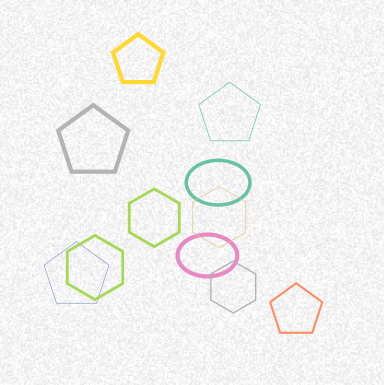[{"shape": "oval", "thickness": 2.5, "radius": 0.41, "center": [0.567, 0.526]}, {"shape": "pentagon", "thickness": 0.5, "radius": 0.42, "center": [0.596, 0.702]}, {"shape": "pentagon", "thickness": 1.5, "radius": 0.36, "center": [0.769, 0.193]}, {"shape": "pentagon", "thickness": 0.5, "radius": 0.44, "center": [0.199, 0.284]}, {"shape": "oval", "thickness": 3, "radius": 0.39, "center": [0.539, 0.336]}, {"shape": "hexagon", "thickness": 2, "radius": 0.37, "center": [0.401, 0.434]}, {"shape": "hexagon", "thickness": 2, "radius": 0.42, "center": [0.247, 0.305]}, {"shape": "pentagon", "thickness": 3, "radius": 0.34, "center": [0.359, 0.842]}, {"shape": "hexagon", "thickness": 0.5, "radius": 0.4, "center": [0.57, 0.436]}, {"shape": "pentagon", "thickness": 3, "radius": 0.48, "center": [0.242, 0.631]}, {"shape": "hexagon", "thickness": 1, "radius": 0.34, "center": [0.606, 0.255]}]